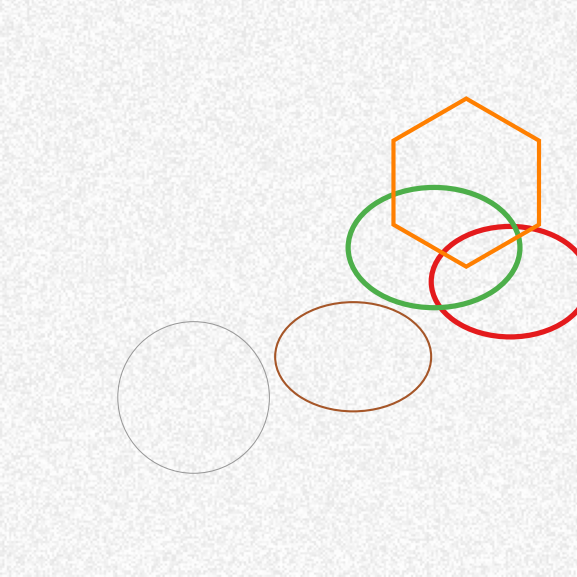[{"shape": "oval", "thickness": 2.5, "radius": 0.68, "center": [0.883, 0.511]}, {"shape": "oval", "thickness": 2.5, "radius": 0.74, "center": [0.752, 0.57]}, {"shape": "hexagon", "thickness": 2, "radius": 0.73, "center": [0.807, 0.683]}, {"shape": "oval", "thickness": 1, "radius": 0.68, "center": [0.612, 0.381]}, {"shape": "circle", "thickness": 0.5, "radius": 0.66, "center": [0.335, 0.311]}]